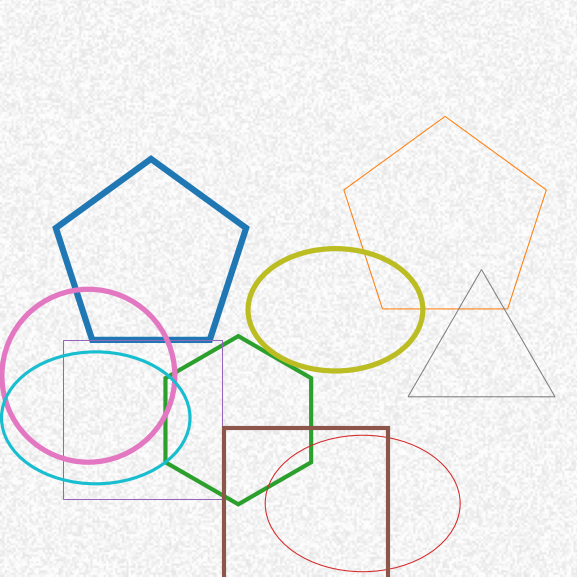[{"shape": "pentagon", "thickness": 3, "radius": 0.87, "center": [0.261, 0.551]}, {"shape": "pentagon", "thickness": 0.5, "radius": 0.92, "center": [0.771, 0.613]}, {"shape": "hexagon", "thickness": 2, "radius": 0.73, "center": [0.413, 0.271]}, {"shape": "oval", "thickness": 0.5, "radius": 0.84, "center": [0.628, 0.127]}, {"shape": "square", "thickness": 0.5, "radius": 0.69, "center": [0.247, 0.272]}, {"shape": "square", "thickness": 2, "radius": 0.71, "center": [0.53, 0.115]}, {"shape": "circle", "thickness": 2.5, "radius": 0.75, "center": [0.153, 0.349]}, {"shape": "triangle", "thickness": 0.5, "radius": 0.73, "center": [0.834, 0.386]}, {"shape": "oval", "thickness": 2.5, "radius": 0.76, "center": [0.581, 0.463]}, {"shape": "oval", "thickness": 1.5, "radius": 0.82, "center": [0.166, 0.276]}]